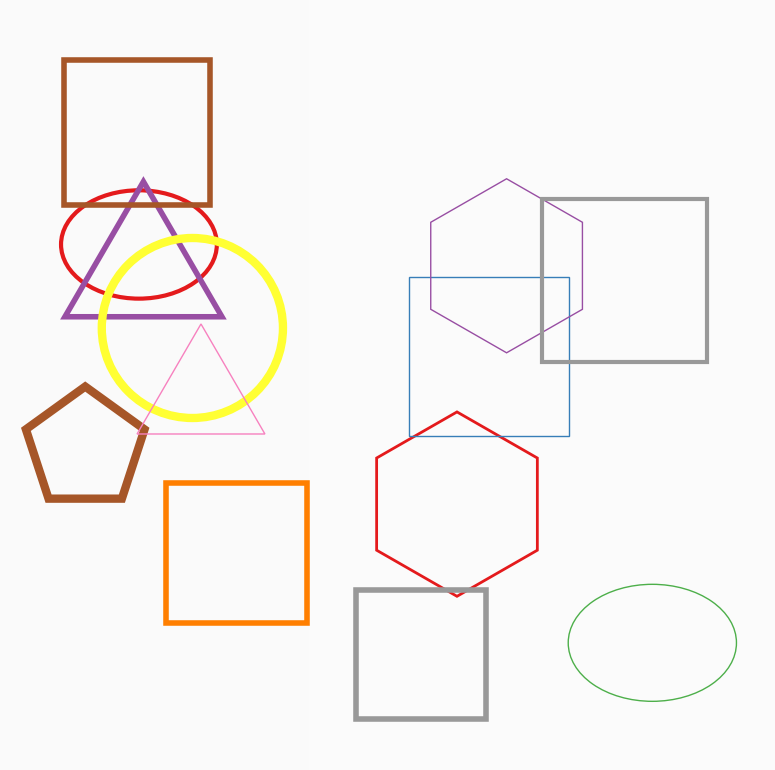[{"shape": "oval", "thickness": 1.5, "radius": 0.5, "center": [0.179, 0.683]}, {"shape": "hexagon", "thickness": 1, "radius": 0.6, "center": [0.59, 0.345]}, {"shape": "square", "thickness": 0.5, "radius": 0.52, "center": [0.631, 0.537]}, {"shape": "oval", "thickness": 0.5, "radius": 0.54, "center": [0.842, 0.165]}, {"shape": "triangle", "thickness": 2, "radius": 0.58, "center": [0.185, 0.647]}, {"shape": "hexagon", "thickness": 0.5, "radius": 0.56, "center": [0.654, 0.655]}, {"shape": "square", "thickness": 2, "radius": 0.45, "center": [0.306, 0.282]}, {"shape": "circle", "thickness": 3, "radius": 0.58, "center": [0.248, 0.574]}, {"shape": "pentagon", "thickness": 3, "radius": 0.4, "center": [0.11, 0.418]}, {"shape": "square", "thickness": 2, "radius": 0.47, "center": [0.176, 0.828]}, {"shape": "triangle", "thickness": 0.5, "radius": 0.48, "center": [0.259, 0.484]}, {"shape": "square", "thickness": 2, "radius": 0.42, "center": [0.543, 0.15]}, {"shape": "square", "thickness": 1.5, "radius": 0.53, "center": [0.806, 0.636]}]